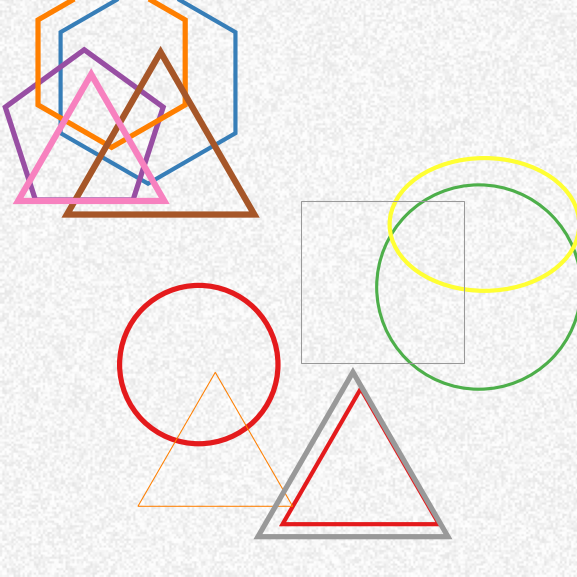[{"shape": "circle", "thickness": 2.5, "radius": 0.69, "center": [0.344, 0.368]}, {"shape": "triangle", "thickness": 2, "radius": 0.78, "center": [0.625, 0.17]}, {"shape": "hexagon", "thickness": 2, "radius": 0.87, "center": [0.256, 0.856]}, {"shape": "circle", "thickness": 1.5, "radius": 0.88, "center": [0.829, 0.502]}, {"shape": "pentagon", "thickness": 2.5, "radius": 0.72, "center": [0.146, 0.769]}, {"shape": "hexagon", "thickness": 2.5, "radius": 0.74, "center": [0.193, 0.891]}, {"shape": "triangle", "thickness": 0.5, "radius": 0.77, "center": [0.373, 0.2]}, {"shape": "oval", "thickness": 2, "radius": 0.82, "center": [0.839, 0.61]}, {"shape": "triangle", "thickness": 3, "radius": 0.94, "center": [0.278, 0.721]}, {"shape": "triangle", "thickness": 3, "radius": 0.73, "center": [0.158, 0.724]}, {"shape": "triangle", "thickness": 2.5, "radius": 0.95, "center": [0.611, 0.165]}, {"shape": "square", "thickness": 0.5, "radius": 0.7, "center": [0.662, 0.511]}]